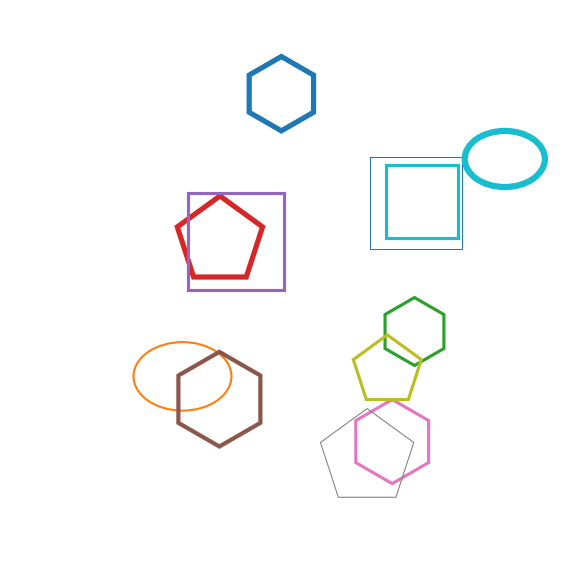[{"shape": "hexagon", "thickness": 2.5, "radius": 0.32, "center": [0.487, 0.837]}, {"shape": "square", "thickness": 0.5, "radius": 0.4, "center": [0.721, 0.648]}, {"shape": "oval", "thickness": 1, "radius": 0.42, "center": [0.316, 0.347]}, {"shape": "hexagon", "thickness": 1.5, "radius": 0.29, "center": [0.718, 0.425]}, {"shape": "pentagon", "thickness": 2.5, "radius": 0.39, "center": [0.381, 0.582]}, {"shape": "square", "thickness": 1.5, "radius": 0.42, "center": [0.408, 0.581]}, {"shape": "hexagon", "thickness": 2, "radius": 0.41, "center": [0.38, 0.308]}, {"shape": "hexagon", "thickness": 1.5, "radius": 0.36, "center": [0.679, 0.234]}, {"shape": "pentagon", "thickness": 0.5, "radius": 0.42, "center": [0.636, 0.207]}, {"shape": "pentagon", "thickness": 1.5, "radius": 0.31, "center": [0.671, 0.357]}, {"shape": "oval", "thickness": 3, "radius": 0.35, "center": [0.874, 0.724]}, {"shape": "square", "thickness": 1.5, "radius": 0.31, "center": [0.731, 0.65]}]